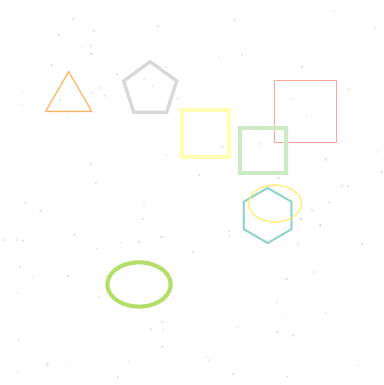[{"shape": "hexagon", "thickness": 1.5, "radius": 0.36, "center": [0.695, 0.44]}, {"shape": "square", "thickness": 3, "radius": 0.3, "center": [0.533, 0.654]}, {"shape": "square", "thickness": 0.5, "radius": 0.4, "center": [0.792, 0.713]}, {"shape": "triangle", "thickness": 1, "radius": 0.35, "center": [0.178, 0.745]}, {"shape": "oval", "thickness": 3, "radius": 0.41, "center": [0.361, 0.261]}, {"shape": "pentagon", "thickness": 2.5, "radius": 0.36, "center": [0.39, 0.767]}, {"shape": "square", "thickness": 3, "radius": 0.29, "center": [0.683, 0.61]}, {"shape": "oval", "thickness": 1, "radius": 0.34, "center": [0.714, 0.471]}]